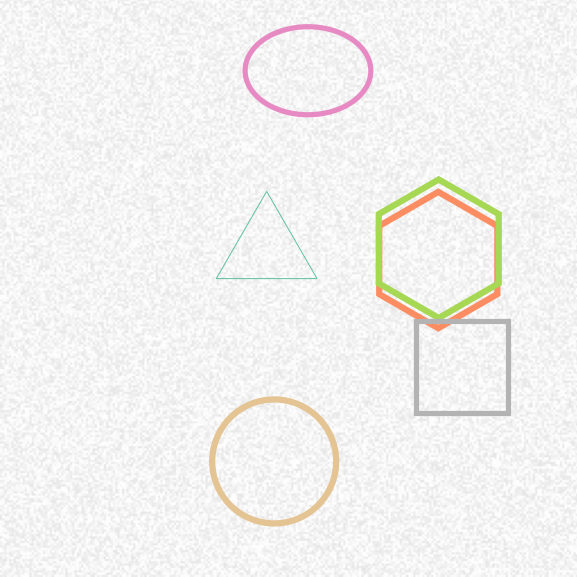[{"shape": "triangle", "thickness": 0.5, "radius": 0.5, "center": [0.462, 0.567]}, {"shape": "hexagon", "thickness": 3, "radius": 0.59, "center": [0.759, 0.549]}, {"shape": "oval", "thickness": 2.5, "radius": 0.54, "center": [0.533, 0.877]}, {"shape": "hexagon", "thickness": 3, "radius": 0.6, "center": [0.76, 0.568]}, {"shape": "circle", "thickness": 3, "radius": 0.54, "center": [0.475, 0.2]}, {"shape": "square", "thickness": 2.5, "radius": 0.4, "center": [0.8, 0.364]}]